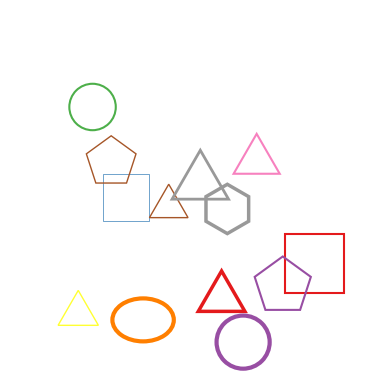[{"shape": "square", "thickness": 1.5, "radius": 0.38, "center": [0.817, 0.316]}, {"shape": "triangle", "thickness": 2.5, "radius": 0.35, "center": [0.576, 0.226]}, {"shape": "square", "thickness": 0.5, "radius": 0.3, "center": [0.327, 0.488]}, {"shape": "circle", "thickness": 1.5, "radius": 0.3, "center": [0.24, 0.722]}, {"shape": "pentagon", "thickness": 1.5, "radius": 0.38, "center": [0.734, 0.257]}, {"shape": "circle", "thickness": 3, "radius": 0.34, "center": [0.631, 0.111]}, {"shape": "oval", "thickness": 3, "radius": 0.4, "center": [0.372, 0.169]}, {"shape": "triangle", "thickness": 1, "radius": 0.3, "center": [0.203, 0.185]}, {"shape": "triangle", "thickness": 1, "radius": 0.29, "center": [0.438, 0.464]}, {"shape": "pentagon", "thickness": 1, "radius": 0.34, "center": [0.289, 0.579]}, {"shape": "triangle", "thickness": 1.5, "radius": 0.35, "center": [0.667, 0.583]}, {"shape": "hexagon", "thickness": 2.5, "radius": 0.32, "center": [0.59, 0.457]}, {"shape": "triangle", "thickness": 2, "radius": 0.42, "center": [0.52, 0.525]}]